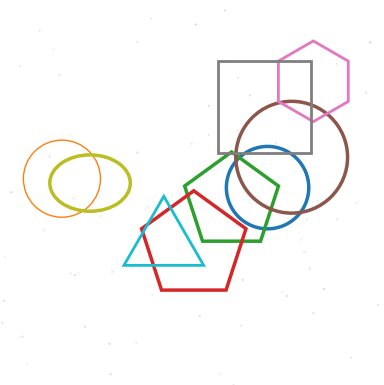[{"shape": "circle", "thickness": 2.5, "radius": 0.54, "center": [0.695, 0.513]}, {"shape": "circle", "thickness": 1, "radius": 0.5, "center": [0.161, 0.536]}, {"shape": "pentagon", "thickness": 2.5, "radius": 0.64, "center": [0.601, 0.477]}, {"shape": "pentagon", "thickness": 2.5, "radius": 0.71, "center": [0.503, 0.362]}, {"shape": "circle", "thickness": 2.5, "radius": 0.73, "center": [0.758, 0.592]}, {"shape": "hexagon", "thickness": 2, "radius": 0.52, "center": [0.814, 0.789]}, {"shape": "square", "thickness": 2, "radius": 0.6, "center": [0.686, 0.723]}, {"shape": "oval", "thickness": 2.5, "radius": 0.52, "center": [0.234, 0.524]}, {"shape": "triangle", "thickness": 2, "radius": 0.6, "center": [0.425, 0.371]}]